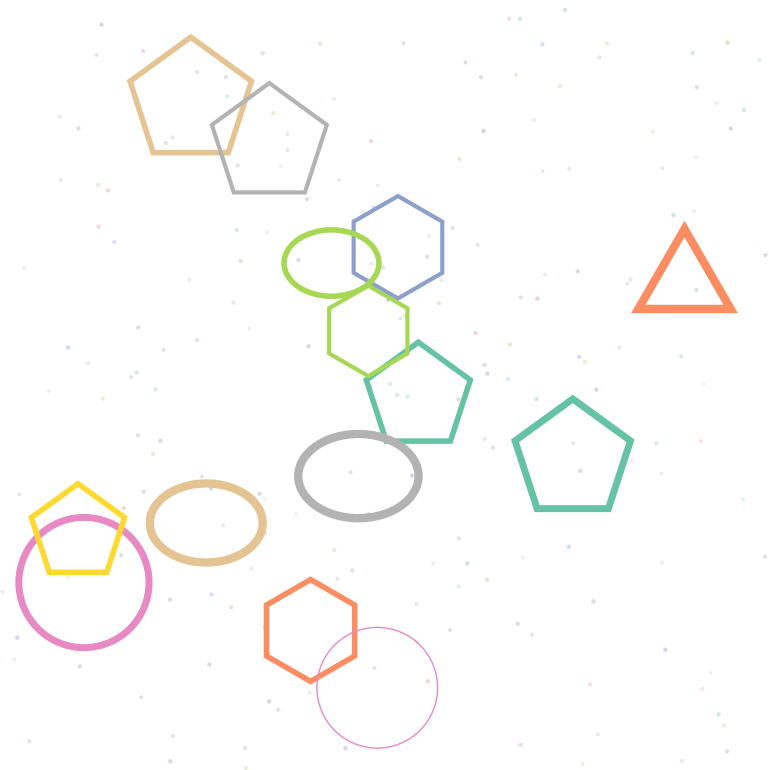[{"shape": "pentagon", "thickness": 2, "radius": 0.35, "center": [0.543, 0.485]}, {"shape": "pentagon", "thickness": 2.5, "radius": 0.39, "center": [0.744, 0.403]}, {"shape": "triangle", "thickness": 3, "radius": 0.35, "center": [0.889, 0.633]}, {"shape": "hexagon", "thickness": 2, "radius": 0.33, "center": [0.403, 0.181]}, {"shape": "hexagon", "thickness": 1.5, "radius": 0.33, "center": [0.517, 0.679]}, {"shape": "circle", "thickness": 2.5, "radius": 0.42, "center": [0.109, 0.243]}, {"shape": "circle", "thickness": 0.5, "radius": 0.39, "center": [0.49, 0.107]}, {"shape": "hexagon", "thickness": 1.5, "radius": 0.29, "center": [0.478, 0.57]}, {"shape": "oval", "thickness": 2, "radius": 0.31, "center": [0.43, 0.658]}, {"shape": "pentagon", "thickness": 2, "radius": 0.32, "center": [0.101, 0.308]}, {"shape": "oval", "thickness": 3, "radius": 0.37, "center": [0.268, 0.321]}, {"shape": "pentagon", "thickness": 2, "radius": 0.41, "center": [0.248, 0.869]}, {"shape": "pentagon", "thickness": 1.5, "radius": 0.39, "center": [0.35, 0.814]}, {"shape": "oval", "thickness": 3, "radius": 0.39, "center": [0.465, 0.382]}]